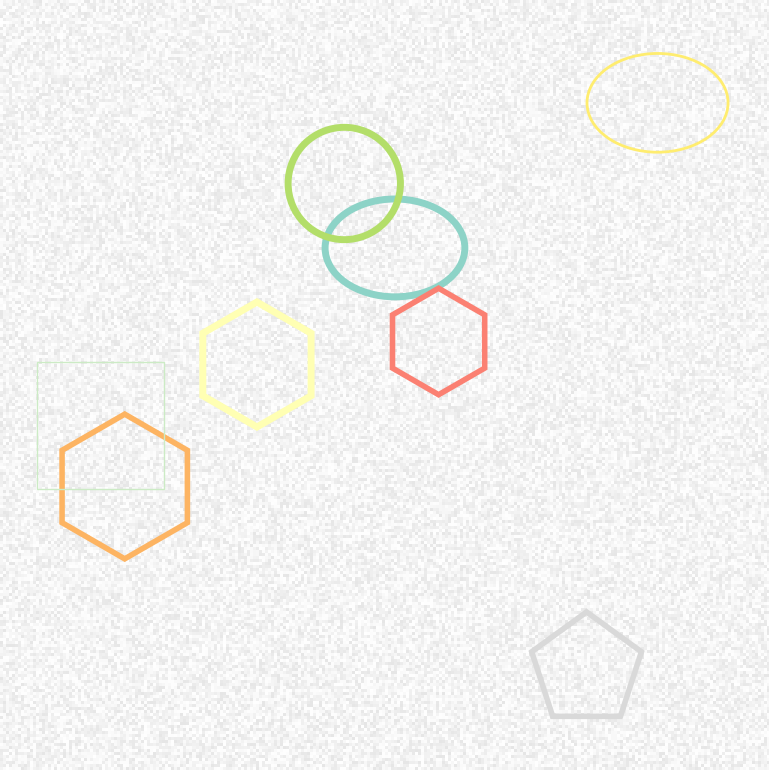[{"shape": "oval", "thickness": 2.5, "radius": 0.45, "center": [0.513, 0.678]}, {"shape": "hexagon", "thickness": 2.5, "radius": 0.41, "center": [0.334, 0.527]}, {"shape": "hexagon", "thickness": 2, "radius": 0.35, "center": [0.57, 0.557]}, {"shape": "hexagon", "thickness": 2, "radius": 0.47, "center": [0.162, 0.368]}, {"shape": "circle", "thickness": 2.5, "radius": 0.36, "center": [0.447, 0.762]}, {"shape": "pentagon", "thickness": 2, "radius": 0.37, "center": [0.762, 0.13]}, {"shape": "square", "thickness": 0.5, "radius": 0.41, "center": [0.131, 0.448]}, {"shape": "oval", "thickness": 1, "radius": 0.46, "center": [0.854, 0.866]}]